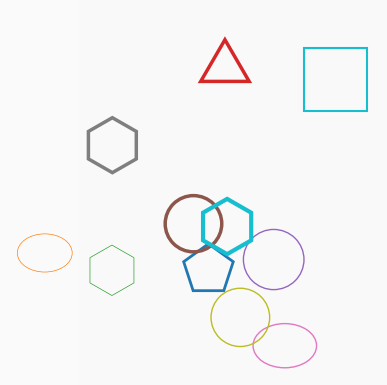[{"shape": "pentagon", "thickness": 2, "radius": 0.34, "center": [0.538, 0.299]}, {"shape": "oval", "thickness": 0.5, "radius": 0.35, "center": [0.115, 0.343]}, {"shape": "hexagon", "thickness": 0.5, "radius": 0.33, "center": [0.289, 0.298]}, {"shape": "triangle", "thickness": 2.5, "radius": 0.36, "center": [0.58, 0.825]}, {"shape": "circle", "thickness": 1, "radius": 0.39, "center": [0.706, 0.326]}, {"shape": "circle", "thickness": 2.5, "radius": 0.37, "center": [0.499, 0.419]}, {"shape": "oval", "thickness": 1, "radius": 0.41, "center": [0.735, 0.102]}, {"shape": "hexagon", "thickness": 2.5, "radius": 0.36, "center": [0.29, 0.623]}, {"shape": "circle", "thickness": 1, "radius": 0.38, "center": [0.62, 0.176]}, {"shape": "square", "thickness": 1.5, "radius": 0.4, "center": [0.866, 0.794]}, {"shape": "hexagon", "thickness": 3, "radius": 0.36, "center": [0.586, 0.412]}]